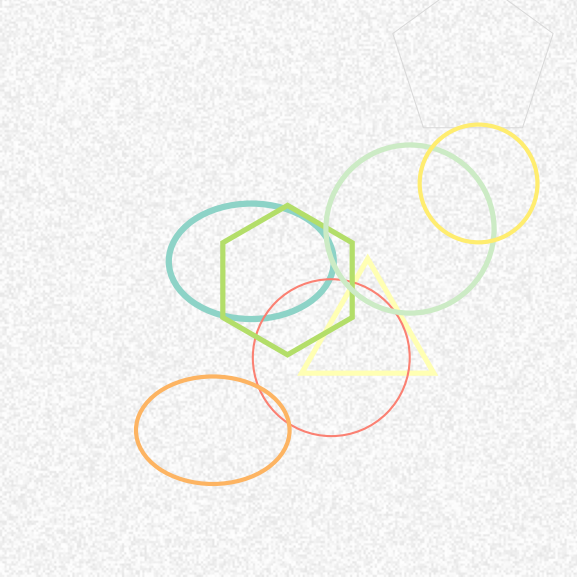[{"shape": "oval", "thickness": 3, "radius": 0.71, "center": [0.435, 0.547]}, {"shape": "triangle", "thickness": 2.5, "radius": 0.66, "center": [0.637, 0.419]}, {"shape": "circle", "thickness": 1, "radius": 0.68, "center": [0.574, 0.38]}, {"shape": "oval", "thickness": 2, "radius": 0.66, "center": [0.368, 0.254]}, {"shape": "hexagon", "thickness": 2.5, "radius": 0.65, "center": [0.498, 0.514]}, {"shape": "pentagon", "thickness": 0.5, "radius": 0.73, "center": [0.819, 0.896]}, {"shape": "circle", "thickness": 2.5, "radius": 0.73, "center": [0.71, 0.603]}, {"shape": "circle", "thickness": 2, "radius": 0.51, "center": [0.829, 0.681]}]